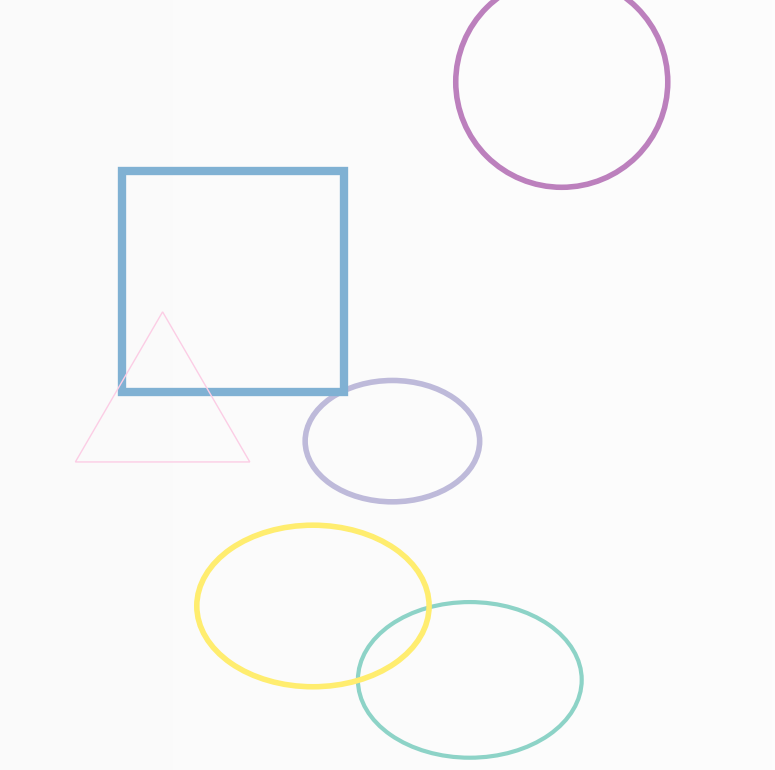[{"shape": "oval", "thickness": 1.5, "radius": 0.72, "center": [0.606, 0.117]}, {"shape": "oval", "thickness": 2, "radius": 0.56, "center": [0.506, 0.427]}, {"shape": "square", "thickness": 3, "radius": 0.72, "center": [0.301, 0.634]}, {"shape": "triangle", "thickness": 0.5, "radius": 0.65, "center": [0.21, 0.465]}, {"shape": "circle", "thickness": 2, "radius": 0.68, "center": [0.725, 0.894]}, {"shape": "oval", "thickness": 2, "radius": 0.75, "center": [0.404, 0.213]}]